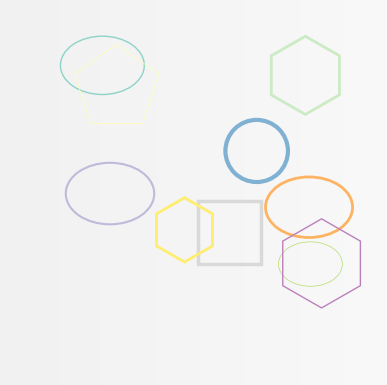[{"shape": "oval", "thickness": 1, "radius": 0.54, "center": [0.264, 0.83]}, {"shape": "pentagon", "thickness": 0.5, "radius": 0.57, "center": [0.301, 0.772]}, {"shape": "oval", "thickness": 1.5, "radius": 0.57, "center": [0.284, 0.497]}, {"shape": "circle", "thickness": 3, "radius": 0.4, "center": [0.662, 0.608]}, {"shape": "oval", "thickness": 2, "radius": 0.56, "center": [0.798, 0.462]}, {"shape": "oval", "thickness": 0.5, "radius": 0.41, "center": [0.801, 0.314]}, {"shape": "square", "thickness": 2.5, "radius": 0.41, "center": [0.593, 0.396]}, {"shape": "hexagon", "thickness": 1, "radius": 0.58, "center": [0.83, 0.316]}, {"shape": "hexagon", "thickness": 2, "radius": 0.51, "center": [0.788, 0.804]}, {"shape": "hexagon", "thickness": 2, "radius": 0.42, "center": [0.476, 0.403]}]